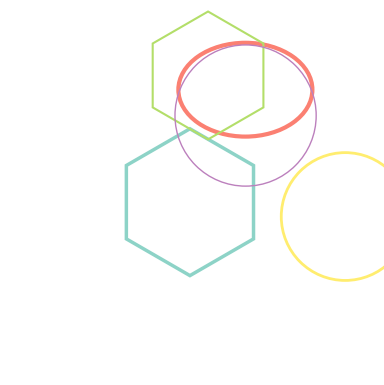[{"shape": "hexagon", "thickness": 2.5, "radius": 0.95, "center": [0.493, 0.475]}, {"shape": "oval", "thickness": 3, "radius": 0.87, "center": [0.637, 0.767]}, {"shape": "hexagon", "thickness": 1.5, "radius": 0.83, "center": [0.54, 0.804]}, {"shape": "circle", "thickness": 1, "radius": 0.92, "center": [0.638, 0.7]}, {"shape": "circle", "thickness": 2, "radius": 0.83, "center": [0.897, 0.438]}]